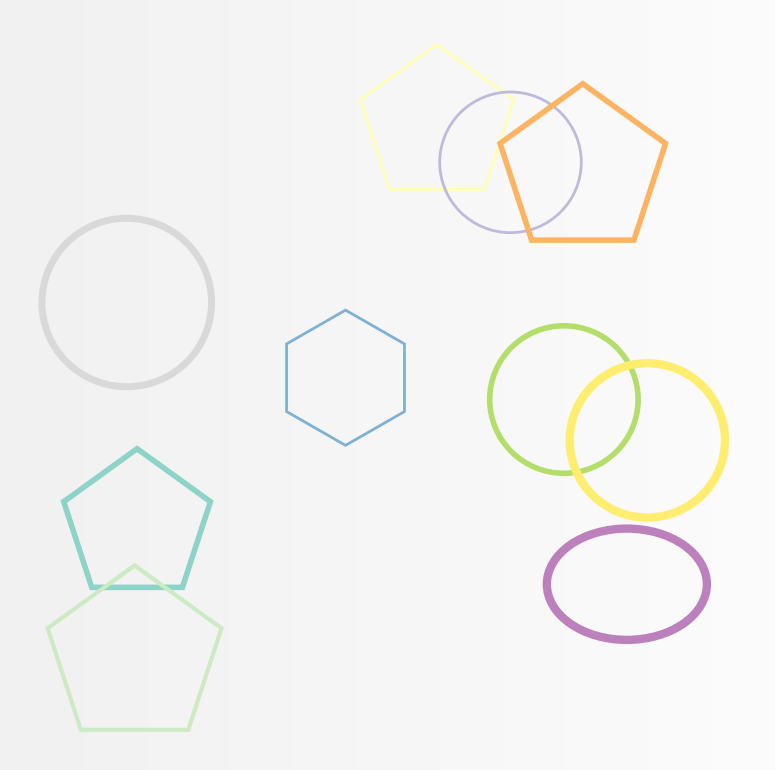[{"shape": "pentagon", "thickness": 2, "radius": 0.5, "center": [0.177, 0.318]}, {"shape": "pentagon", "thickness": 1, "radius": 0.52, "center": [0.564, 0.838]}, {"shape": "circle", "thickness": 1, "radius": 0.46, "center": [0.659, 0.789]}, {"shape": "hexagon", "thickness": 1, "radius": 0.44, "center": [0.446, 0.509]}, {"shape": "pentagon", "thickness": 2, "radius": 0.56, "center": [0.752, 0.779]}, {"shape": "circle", "thickness": 2, "radius": 0.48, "center": [0.728, 0.481]}, {"shape": "circle", "thickness": 2.5, "radius": 0.55, "center": [0.164, 0.607]}, {"shape": "oval", "thickness": 3, "radius": 0.52, "center": [0.809, 0.241]}, {"shape": "pentagon", "thickness": 1.5, "radius": 0.59, "center": [0.174, 0.148]}, {"shape": "circle", "thickness": 3, "radius": 0.5, "center": [0.835, 0.428]}]